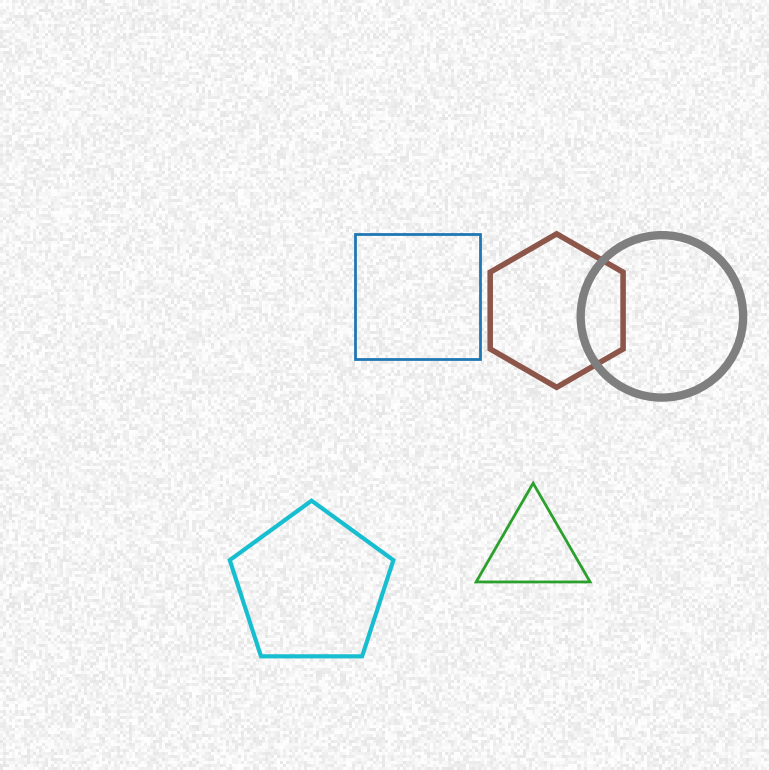[{"shape": "square", "thickness": 1, "radius": 0.41, "center": [0.543, 0.615]}, {"shape": "triangle", "thickness": 1, "radius": 0.43, "center": [0.692, 0.287]}, {"shape": "hexagon", "thickness": 2, "radius": 0.5, "center": [0.723, 0.597]}, {"shape": "circle", "thickness": 3, "radius": 0.53, "center": [0.86, 0.589]}, {"shape": "pentagon", "thickness": 1.5, "radius": 0.56, "center": [0.405, 0.238]}]